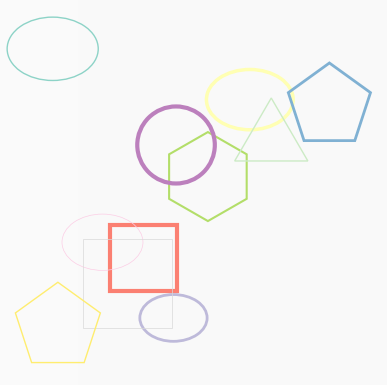[{"shape": "oval", "thickness": 1, "radius": 0.59, "center": [0.136, 0.873]}, {"shape": "oval", "thickness": 2.5, "radius": 0.56, "center": [0.645, 0.741]}, {"shape": "oval", "thickness": 2, "radius": 0.43, "center": [0.448, 0.174]}, {"shape": "square", "thickness": 3, "radius": 0.43, "center": [0.37, 0.329]}, {"shape": "pentagon", "thickness": 2, "radius": 0.56, "center": [0.85, 0.725]}, {"shape": "hexagon", "thickness": 1.5, "radius": 0.58, "center": [0.537, 0.541]}, {"shape": "oval", "thickness": 0.5, "radius": 0.52, "center": [0.264, 0.371]}, {"shape": "square", "thickness": 0.5, "radius": 0.58, "center": [0.329, 0.264]}, {"shape": "circle", "thickness": 3, "radius": 0.5, "center": [0.454, 0.623]}, {"shape": "triangle", "thickness": 1, "radius": 0.55, "center": [0.7, 0.636]}, {"shape": "pentagon", "thickness": 1, "radius": 0.58, "center": [0.149, 0.152]}]